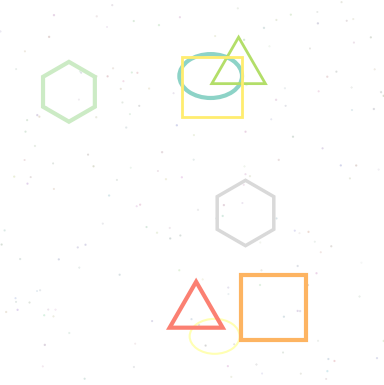[{"shape": "oval", "thickness": 3, "radius": 0.41, "center": [0.547, 0.802]}, {"shape": "oval", "thickness": 1.5, "radius": 0.32, "center": [0.558, 0.126]}, {"shape": "triangle", "thickness": 3, "radius": 0.4, "center": [0.509, 0.189]}, {"shape": "square", "thickness": 3, "radius": 0.42, "center": [0.711, 0.202]}, {"shape": "triangle", "thickness": 2, "radius": 0.4, "center": [0.62, 0.823]}, {"shape": "hexagon", "thickness": 2.5, "radius": 0.42, "center": [0.638, 0.447]}, {"shape": "hexagon", "thickness": 3, "radius": 0.39, "center": [0.179, 0.762]}, {"shape": "square", "thickness": 2, "radius": 0.39, "center": [0.55, 0.774]}]